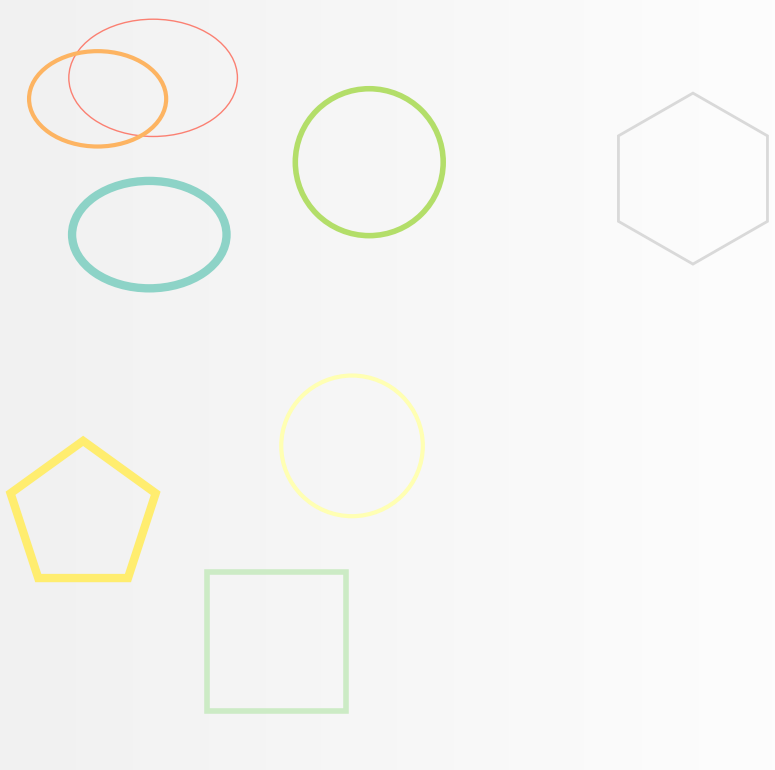[{"shape": "oval", "thickness": 3, "radius": 0.5, "center": [0.193, 0.695]}, {"shape": "circle", "thickness": 1.5, "radius": 0.46, "center": [0.454, 0.421]}, {"shape": "oval", "thickness": 0.5, "radius": 0.54, "center": [0.198, 0.899]}, {"shape": "oval", "thickness": 1.5, "radius": 0.44, "center": [0.126, 0.872]}, {"shape": "circle", "thickness": 2, "radius": 0.48, "center": [0.476, 0.789]}, {"shape": "hexagon", "thickness": 1, "radius": 0.56, "center": [0.894, 0.768]}, {"shape": "square", "thickness": 2, "radius": 0.45, "center": [0.357, 0.167]}, {"shape": "pentagon", "thickness": 3, "radius": 0.49, "center": [0.107, 0.329]}]